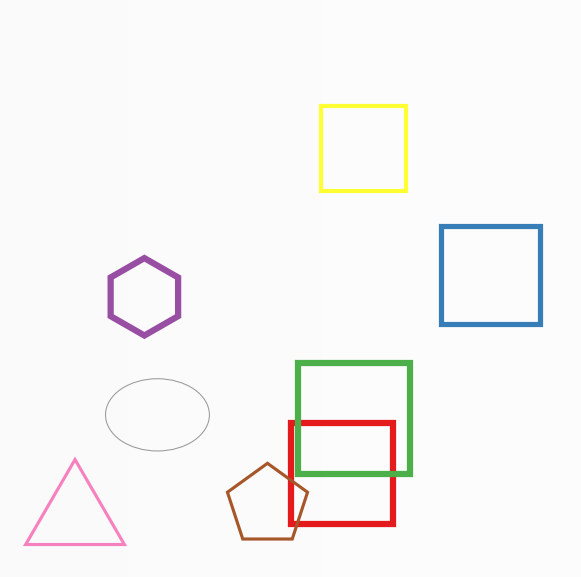[{"shape": "square", "thickness": 3, "radius": 0.44, "center": [0.588, 0.18]}, {"shape": "square", "thickness": 2.5, "radius": 0.42, "center": [0.844, 0.523]}, {"shape": "square", "thickness": 3, "radius": 0.48, "center": [0.61, 0.275]}, {"shape": "hexagon", "thickness": 3, "radius": 0.34, "center": [0.248, 0.485]}, {"shape": "square", "thickness": 2, "radius": 0.37, "center": [0.626, 0.743]}, {"shape": "pentagon", "thickness": 1.5, "radius": 0.36, "center": [0.46, 0.124]}, {"shape": "triangle", "thickness": 1.5, "radius": 0.49, "center": [0.129, 0.105]}, {"shape": "oval", "thickness": 0.5, "radius": 0.45, "center": [0.271, 0.281]}]